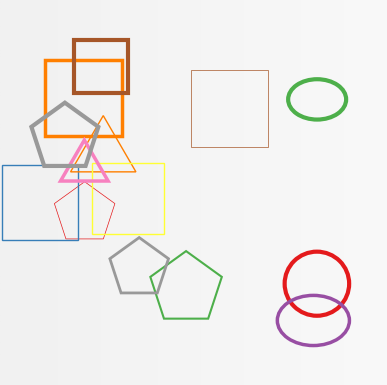[{"shape": "circle", "thickness": 3, "radius": 0.42, "center": [0.818, 0.263]}, {"shape": "pentagon", "thickness": 0.5, "radius": 0.41, "center": [0.218, 0.446]}, {"shape": "square", "thickness": 1, "radius": 0.49, "center": [0.103, 0.475]}, {"shape": "oval", "thickness": 3, "radius": 0.37, "center": [0.818, 0.742]}, {"shape": "pentagon", "thickness": 1.5, "radius": 0.48, "center": [0.48, 0.251]}, {"shape": "oval", "thickness": 2.5, "radius": 0.47, "center": [0.809, 0.168]}, {"shape": "triangle", "thickness": 1, "radius": 0.49, "center": [0.266, 0.602]}, {"shape": "square", "thickness": 2.5, "radius": 0.5, "center": [0.215, 0.745]}, {"shape": "square", "thickness": 1, "radius": 0.46, "center": [0.329, 0.484]}, {"shape": "square", "thickness": 0.5, "radius": 0.5, "center": [0.593, 0.719]}, {"shape": "square", "thickness": 3, "radius": 0.35, "center": [0.261, 0.827]}, {"shape": "triangle", "thickness": 2.5, "radius": 0.35, "center": [0.218, 0.565]}, {"shape": "pentagon", "thickness": 2, "radius": 0.4, "center": [0.359, 0.303]}, {"shape": "pentagon", "thickness": 3, "radius": 0.45, "center": [0.167, 0.642]}]